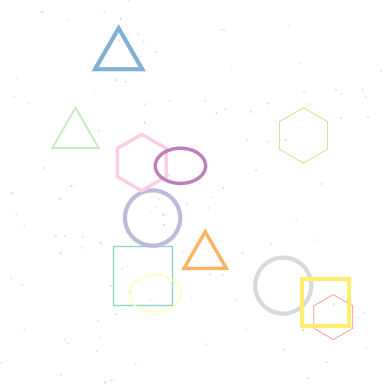[{"shape": "square", "thickness": 1, "radius": 0.38, "center": [0.37, 0.285]}, {"shape": "oval", "thickness": 1, "radius": 0.34, "center": [0.403, 0.237]}, {"shape": "circle", "thickness": 3, "radius": 0.36, "center": [0.396, 0.434]}, {"shape": "hexagon", "thickness": 0.5, "radius": 0.29, "center": [0.866, 0.176]}, {"shape": "triangle", "thickness": 3, "radius": 0.35, "center": [0.308, 0.856]}, {"shape": "triangle", "thickness": 2.5, "radius": 0.32, "center": [0.533, 0.335]}, {"shape": "hexagon", "thickness": 0.5, "radius": 0.36, "center": [0.788, 0.648]}, {"shape": "hexagon", "thickness": 2.5, "radius": 0.37, "center": [0.368, 0.578]}, {"shape": "circle", "thickness": 3, "radius": 0.36, "center": [0.736, 0.258]}, {"shape": "oval", "thickness": 2.5, "radius": 0.33, "center": [0.469, 0.569]}, {"shape": "triangle", "thickness": 1.5, "radius": 0.35, "center": [0.196, 0.65]}, {"shape": "square", "thickness": 3, "radius": 0.31, "center": [0.845, 0.213]}]